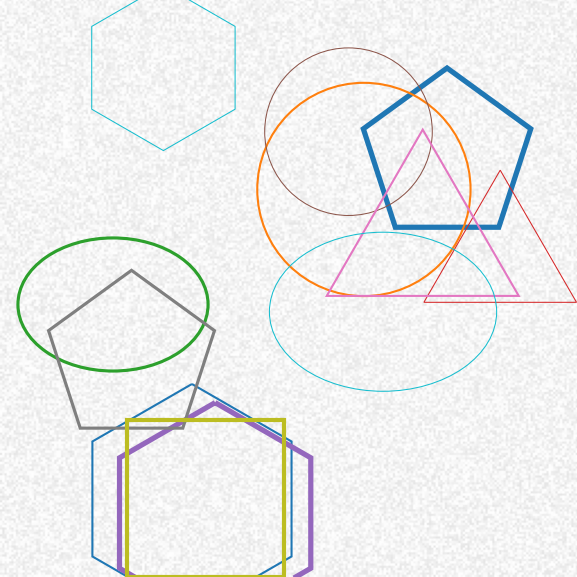[{"shape": "pentagon", "thickness": 2.5, "radius": 0.76, "center": [0.774, 0.729]}, {"shape": "hexagon", "thickness": 1, "radius": 1.0, "center": [0.332, 0.135]}, {"shape": "circle", "thickness": 1, "radius": 0.92, "center": [0.63, 0.671]}, {"shape": "oval", "thickness": 1.5, "radius": 0.82, "center": [0.196, 0.472]}, {"shape": "triangle", "thickness": 0.5, "radius": 0.76, "center": [0.866, 0.552]}, {"shape": "hexagon", "thickness": 2.5, "radius": 0.96, "center": [0.373, 0.111]}, {"shape": "circle", "thickness": 0.5, "radius": 0.73, "center": [0.603, 0.771]}, {"shape": "triangle", "thickness": 1, "radius": 0.96, "center": [0.732, 0.583]}, {"shape": "pentagon", "thickness": 1.5, "radius": 0.76, "center": [0.228, 0.38]}, {"shape": "square", "thickness": 2, "radius": 0.68, "center": [0.356, 0.136]}, {"shape": "hexagon", "thickness": 0.5, "radius": 0.72, "center": [0.283, 0.882]}, {"shape": "oval", "thickness": 0.5, "radius": 0.98, "center": [0.663, 0.459]}]